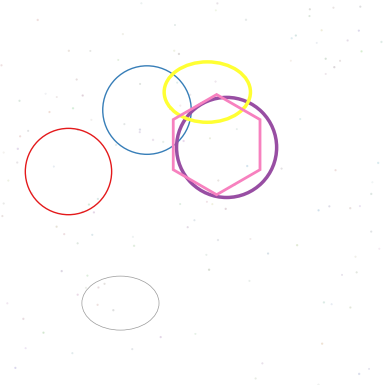[{"shape": "circle", "thickness": 1, "radius": 0.56, "center": [0.178, 0.554]}, {"shape": "circle", "thickness": 1, "radius": 0.57, "center": [0.382, 0.714]}, {"shape": "circle", "thickness": 2.5, "radius": 0.65, "center": [0.589, 0.617]}, {"shape": "oval", "thickness": 2.5, "radius": 0.56, "center": [0.538, 0.761]}, {"shape": "hexagon", "thickness": 2, "radius": 0.65, "center": [0.563, 0.624]}, {"shape": "oval", "thickness": 0.5, "radius": 0.5, "center": [0.313, 0.213]}]